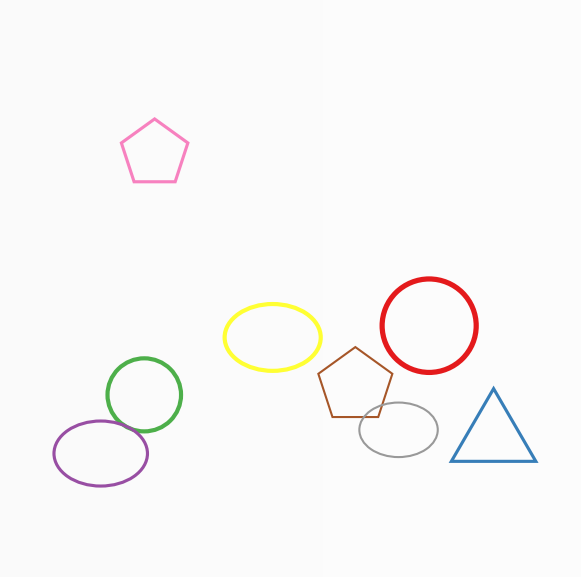[{"shape": "circle", "thickness": 2.5, "radius": 0.4, "center": [0.738, 0.435]}, {"shape": "triangle", "thickness": 1.5, "radius": 0.42, "center": [0.849, 0.242]}, {"shape": "circle", "thickness": 2, "radius": 0.32, "center": [0.248, 0.315]}, {"shape": "oval", "thickness": 1.5, "radius": 0.4, "center": [0.173, 0.214]}, {"shape": "oval", "thickness": 2, "radius": 0.41, "center": [0.469, 0.415]}, {"shape": "pentagon", "thickness": 1, "radius": 0.33, "center": [0.611, 0.331]}, {"shape": "pentagon", "thickness": 1.5, "radius": 0.3, "center": [0.266, 0.733]}, {"shape": "oval", "thickness": 1, "radius": 0.34, "center": [0.686, 0.255]}]